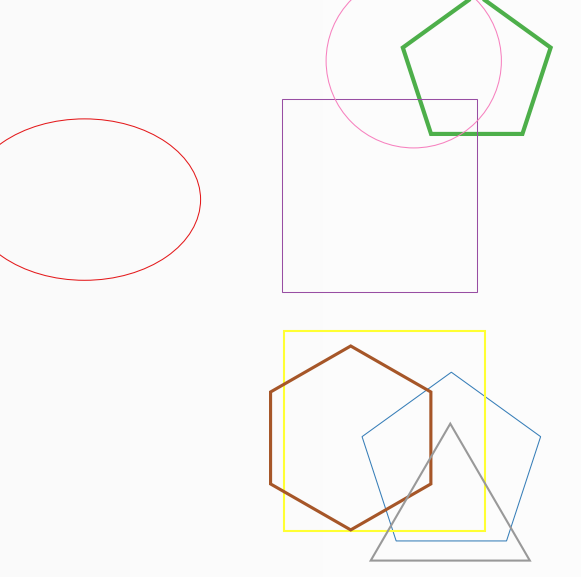[{"shape": "oval", "thickness": 0.5, "radius": 1.0, "center": [0.145, 0.654]}, {"shape": "pentagon", "thickness": 0.5, "radius": 0.81, "center": [0.777, 0.193]}, {"shape": "pentagon", "thickness": 2, "radius": 0.67, "center": [0.82, 0.875]}, {"shape": "square", "thickness": 0.5, "radius": 0.84, "center": [0.653, 0.661]}, {"shape": "square", "thickness": 1, "radius": 0.87, "center": [0.661, 0.252]}, {"shape": "hexagon", "thickness": 1.5, "radius": 0.8, "center": [0.603, 0.241]}, {"shape": "circle", "thickness": 0.5, "radius": 0.75, "center": [0.712, 0.894]}, {"shape": "triangle", "thickness": 1, "radius": 0.79, "center": [0.775, 0.107]}]